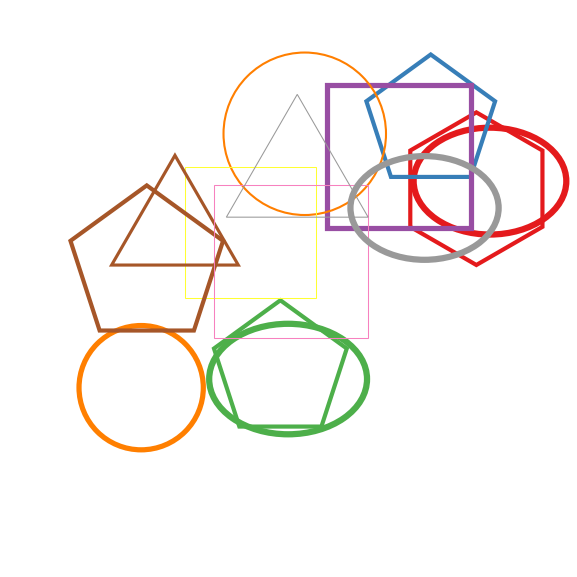[{"shape": "oval", "thickness": 3, "radius": 0.66, "center": [0.848, 0.686]}, {"shape": "hexagon", "thickness": 2, "radius": 0.66, "center": [0.825, 0.672]}, {"shape": "pentagon", "thickness": 2, "radius": 0.59, "center": [0.746, 0.788]}, {"shape": "oval", "thickness": 3, "radius": 0.68, "center": [0.499, 0.343]}, {"shape": "pentagon", "thickness": 2, "radius": 0.6, "center": [0.486, 0.358]}, {"shape": "square", "thickness": 2.5, "radius": 0.62, "center": [0.691, 0.728]}, {"shape": "circle", "thickness": 1, "radius": 0.7, "center": [0.528, 0.767]}, {"shape": "circle", "thickness": 2.5, "radius": 0.54, "center": [0.244, 0.328]}, {"shape": "square", "thickness": 0.5, "radius": 0.57, "center": [0.434, 0.596]}, {"shape": "triangle", "thickness": 1.5, "radius": 0.63, "center": [0.303, 0.603]}, {"shape": "pentagon", "thickness": 2, "radius": 0.69, "center": [0.254, 0.539]}, {"shape": "square", "thickness": 0.5, "radius": 0.66, "center": [0.504, 0.547]}, {"shape": "triangle", "thickness": 0.5, "radius": 0.71, "center": [0.515, 0.694]}, {"shape": "oval", "thickness": 3, "radius": 0.64, "center": [0.735, 0.639]}]